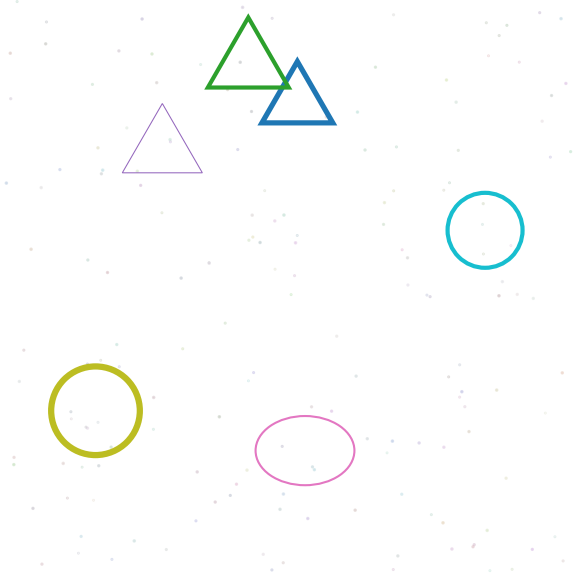[{"shape": "triangle", "thickness": 2.5, "radius": 0.35, "center": [0.515, 0.822]}, {"shape": "triangle", "thickness": 2, "radius": 0.4, "center": [0.43, 0.888]}, {"shape": "triangle", "thickness": 0.5, "radius": 0.4, "center": [0.281, 0.74]}, {"shape": "oval", "thickness": 1, "radius": 0.43, "center": [0.528, 0.219]}, {"shape": "circle", "thickness": 3, "radius": 0.38, "center": [0.165, 0.288]}, {"shape": "circle", "thickness": 2, "radius": 0.32, "center": [0.84, 0.6]}]